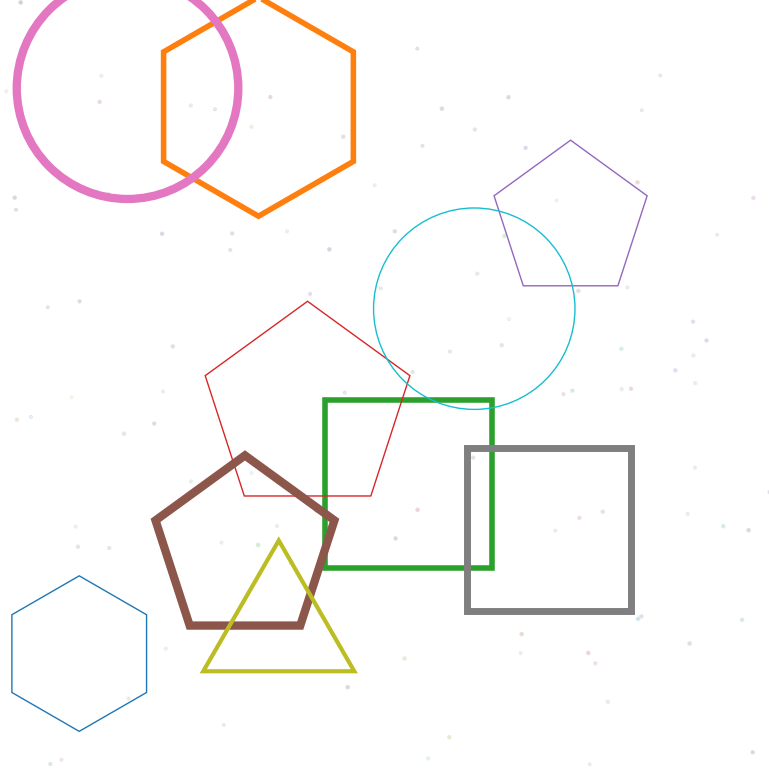[{"shape": "hexagon", "thickness": 0.5, "radius": 0.5, "center": [0.103, 0.151]}, {"shape": "hexagon", "thickness": 2, "radius": 0.71, "center": [0.336, 0.861]}, {"shape": "square", "thickness": 2, "radius": 0.54, "center": [0.53, 0.371]}, {"shape": "pentagon", "thickness": 0.5, "radius": 0.7, "center": [0.399, 0.469]}, {"shape": "pentagon", "thickness": 0.5, "radius": 0.52, "center": [0.741, 0.713]}, {"shape": "pentagon", "thickness": 3, "radius": 0.61, "center": [0.318, 0.286]}, {"shape": "circle", "thickness": 3, "radius": 0.72, "center": [0.166, 0.885]}, {"shape": "square", "thickness": 2.5, "radius": 0.53, "center": [0.713, 0.312]}, {"shape": "triangle", "thickness": 1.5, "radius": 0.57, "center": [0.362, 0.185]}, {"shape": "circle", "thickness": 0.5, "radius": 0.65, "center": [0.616, 0.599]}]